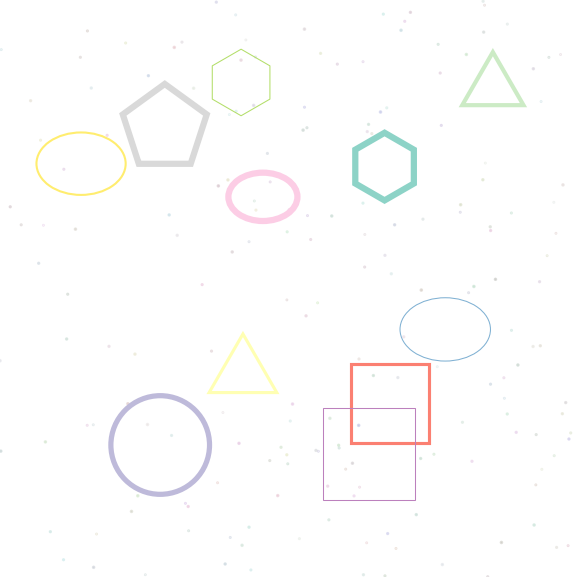[{"shape": "hexagon", "thickness": 3, "radius": 0.29, "center": [0.666, 0.711]}, {"shape": "triangle", "thickness": 1.5, "radius": 0.34, "center": [0.421, 0.353]}, {"shape": "circle", "thickness": 2.5, "radius": 0.43, "center": [0.277, 0.229]}, {"shape": "square", "thickness": 1.5, "radius": 0.34, "center": [0.675, 0.3]}, {"shape": "oval", "thickness": 0.5, "radius": 0.39, "center": [0.771, 0.429]}, {"shape": "hexagon", "thickness": 0.5, "radius": 0.29, "center": [0.417, 0.856]}, {"shape": "oval", "thickness": 3, "radius": 0.3, "center": [0.455, 0.658]}, {"shape": "pentagon", "thickness": 3, "radius": 0.38, "center": [0.285, 0.777]}, {"shape": "square", "thickness": 0.5, "radius": 0.4, "center": [0.639, 0.213]}, {"shape": "triangle", "thickness": 2, "radius": 0.31, "center": [0.853, 0.848]}, {"shape": "oval", "thickness": 1, "radius": 0.39, "center": [0.14, 0.716]}]